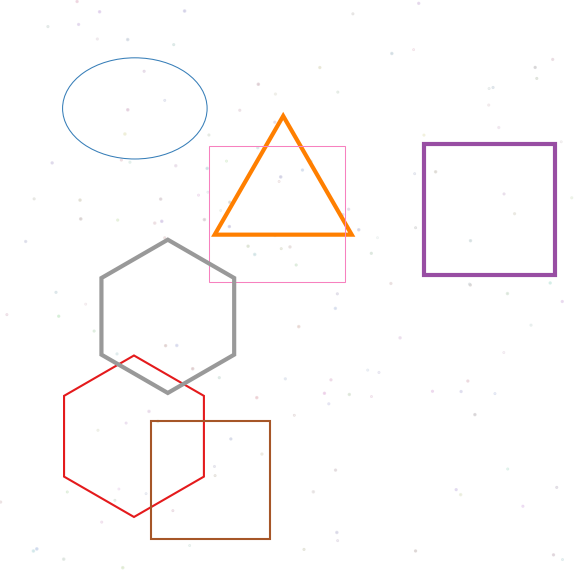[{"shape": "hexagon", "thickness": 1, "radius": 0.7, "center": [0.232, 0.244]}, {"shape": "oval", "thickness": 0.5, "radius": 0.63, "center": [0.233, 0.811]}, {"shape": "square", "thickness": 2, "radius": 0.57, "center": [0.848, 0.636]}, {"shape": "triangle", "thickness": 2, "radius": 0.68, "center": [0.49, 0.661]}, {"shape": "square", "thickness": 1, "radius": 0.51, "center": [0.365, 0.168]}, {"shape": "square", "thickness": 0.5, "radius": 0.59, "center": [0.48, 0.628]}, {"shape": "hexagon", "thickness": 2, "radius": 0.66, "center": [0.291, 0.451]}]